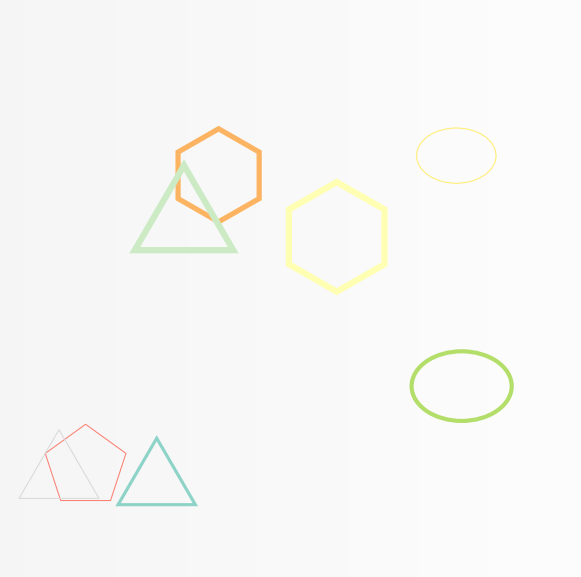[{"shape": "triangle", "thickness": 1.5, "radius": 0.38, "center": [0.27, 0.164]}, {"shape": "hexagon", "thickness": 3, "radius": 0.47, "center": [0.579, 0.589]}, {"shape": "pentagon", "thickness": 0.5, "radius": 0.36, "center": [0.147, 0.191]}, {"shape": "hexagon", "thickness": 2.5, "radius": 0.4, "center": [0.376, 0.696]}, {"shape": "oval", "thickness": 2, "radius": 0.43, "center": [0.794, 0.331]}, {"shape": "triangle", "thickness": 0.5, "radius": 0.4, "center": [0.102, 0.176]}, {"shape": "triangle", "thickness": 3, "radius": 0.49, "center": [0.317, 0.615]}, {"shape": "oval", "thickness": 0.5, "radius": 0.34, "center": [0.785, 0.73]}]